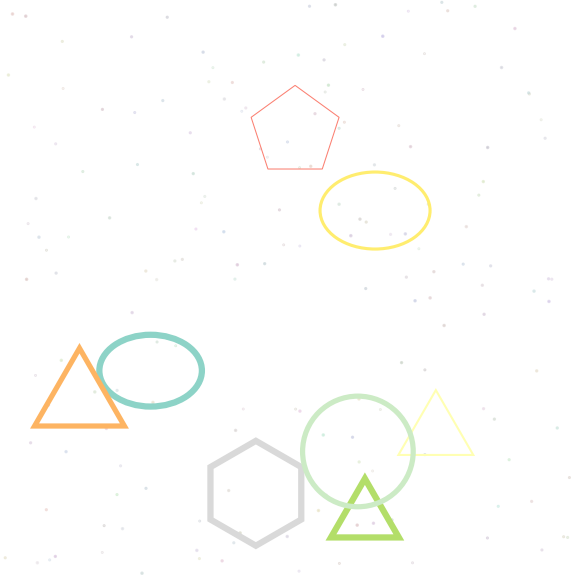[{"shape": "oval", "thickness": 3, "radius": 0.44, "center": [0.261, 0.357]}, {"shape": "triangle", "thickness": 1, "radius": 0.37, "center": [0.755, 0.249]}, {"shape": "pentagon", "thickness": 0.5, "radius": 0.4, "center": [0.511, 0.771]}, {"shape": "triangle", "thickness": 2.5, "radius": 0.45, "center": [0.138, 0.306]}, {"shape": "triangle", "thickness": 3, "radius": 0.34, "center": [0.632, 0.102]}, {"shape": "hexagon", "thickness": 3, "radius": 0.45, "center": [0.443, 0.145]}, {"shape": "circle", "thickness": 2.5, "radius": 0.48, "center": [0.62, 0.217]}, {"shape": "oval", "thickness": 1.5, "radius": 0.48, "center": [0.649, 0.635]}]